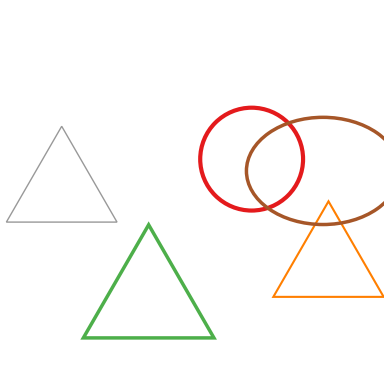[{"shape": "circle", "thickness": 3, "radius": 0.67, "center": [0.654, 0.587]}, {"shape": "triangle", "thickness": 2.5, "radius": 0.98, "center": [0.386, 0.22]}, {"shape": "triangle", "thickness": 1.5, "radius": 0.83, "center": [0.853, 0.312]}, {"shape": "oval", "thickness": 2.5, "radius": 0.99, "center": [0.839, 0.556]}, {"shape": "triangle", "thickness": 1, "radius": 0.83, "center": [0.16, 0.506]}]